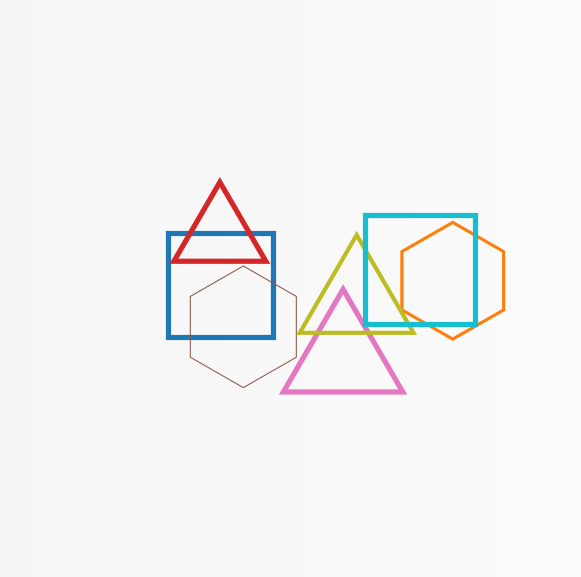[{"shape": "square", "thickness": 2.5, "radius": 0.45, "center": [0.379, 0.505]}, {"shape": "hexagon", "thickness": 1.5, "radius": 0.51, "center": [0.779, 0.513]}, {"shape": "triangle", "thickness": 2.5, "radius": 0.46, "center": [0.378, 0.592]}, {"shape": "hexagon", "thickness": 0.5, "radius": 0.53, "center": [0.419, 0.433]}, {"shape": "triangle", "thickness": 2.5, "radius": 0.59, "center": [0.59, 0.38]}, {"shape": "triangle", "thickness": 2, "radius": 0.56, "center": [0.614, 0.479]}, {"shape": "square", "thickness": 2.5, "radius": 0.47, "center": [0.723, 0.533]}]